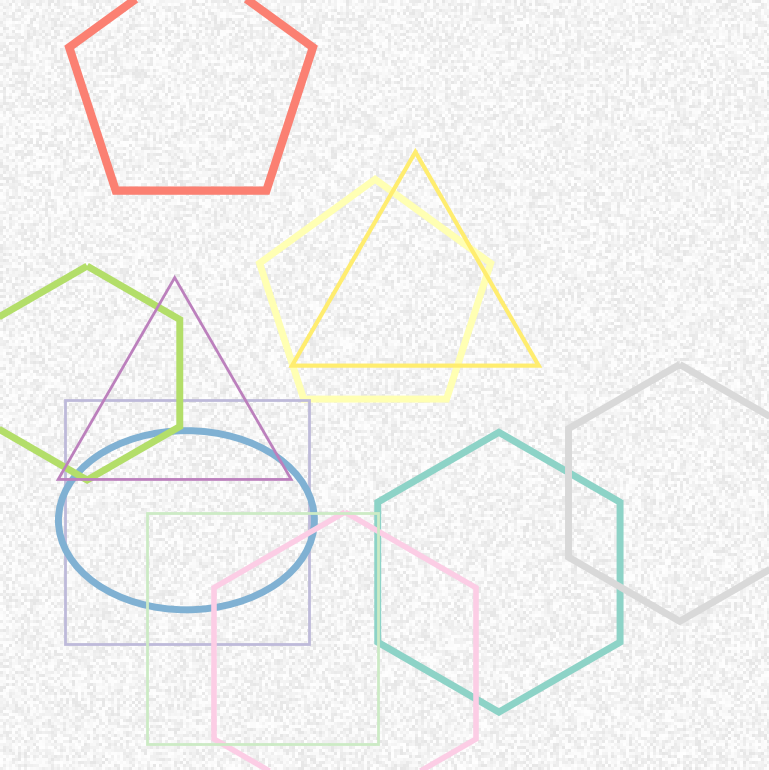[{"shape": "hexagon", "thickness": 2.5, "radius": 0.91, "center": [0.648, 0.257]}, {"shape": "pentagon", "thickness": 2.5, "radius": 0.79, "center": [0.487, 0.609]}, {"shape": "square", "thickness": 1, "radius": 0.79, "center": [0.243, 0.322]}, {"shape": "pentagon", "thickness": 3, "radius": 0.83, "center": [0.248, 0.887]}, {"shape": "oval", "thickness": 2.5, "radius": 0.83, "center": [0.242, 0.324]}, {"shape": "hexagon", "thickness": 2.5, "radius": 0.69, "center": [0.113, 0.516]}, {"shape": "hexagon", "thickness": 2, "radius": 0.98, "center": [0.448, 0.138]}, {"shape": "hexagon", "thickness": 2.5, "radius": 0.83, "center": [0.883, 0.36]}, {"shape": "triangle", "thickness": 1, "radius": 0.87, "center": [0.227, 0.465]}, {"shape": "square", "thickness": 1, "radius": 0.75, "center": [0.341, 0.184]}, {"shape": "triangle", "thickness": 1.5, "radius": 0.92, "center": [0.539, 0.618]}]